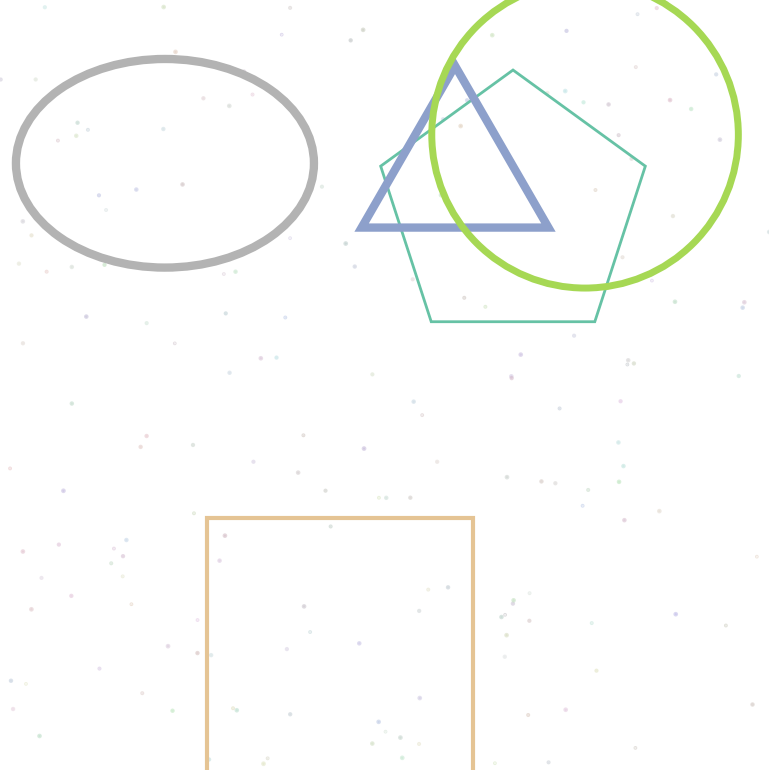[{"shape": "pentagon", "thickness": 1, "radius": 0.9, "center": [0.666, 0.728]}, {"shape": "triangle", "thickness": 3, "radius": 0.7, "center": [0.591, 0.774]}, {"shape": "circle", "thickness": 2.5, "radius": 1.0, "center": [0.76, 0.825]}, {"shape": "square", "thickness": 1.5, "radius": 0.86, "center": [0.441, 0.154]}, {"shape": "oval", "thickness": 3, "radius": 0.97, "center": [0.214, 0.788]}]